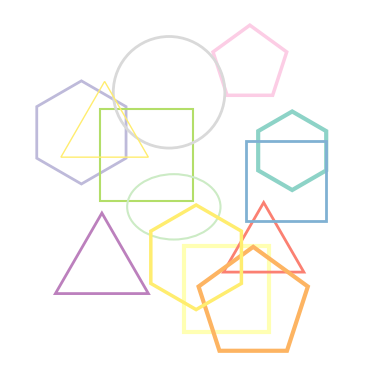[{"shape": "hexagon", "thickness": 3, "radius": 0.51, "center": [0.759, 0.608]}, {"shape": "square", "thickness": 3, "radius": 0.55, "center": [0.589, 0.249]}, {"shape": "hexagon", "thickness": 2, "radius": 0.67, "center": [0.211, 0.656]}, {"shape": "triangle", "thickness": 2, "radius": 0.6, "center": [0.685, 0.353]}, {"shape": "square", "thickness": 2, "radius": 0.52, "center": [0.743, 0.53]}, {"shape": "pentagon", "thickness": 3, "radius": 0.75, "center": [0.658, 0.21]}, {"shape": "square", "thickness": 1.5, "radius": 0.6, "center": [0.38, 0.598]}, {"shape": "pentagon", "thickness": 2.5, "radius": 0.5, "center": [0.649, 0.834]}, {"shape": "circle", "thickness": 2, "radius": 0.72, "center": [0.439, 0.76]}, {"shape": "triangle", "thickness": 2, "radius": 0.7, "center": [0.265, 0.307]}, {"shape": "oval", "thickness": 1.5, "radius": 0.61, "center": [0.452, 0.463]}, {"shape": "hexagon", "thickness": 2.5, "radius": 0.68, "center": [0.509, 0.332]}, {"shape": "triangle", "thickness": 1, "radius": 0.66, "center": [0.272, 0.657]}]